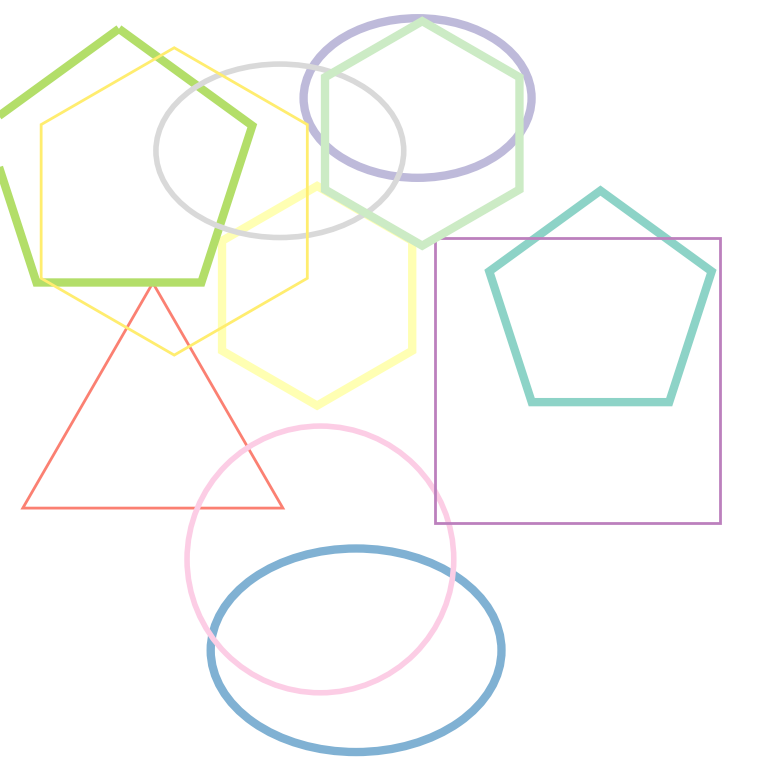[{"shape": "pentagon", "thickness": 3, "radius": 0.76, "center": [0.78, 0.601]}, {"shape": "hexagon", "thickness": 3, "radius": 0.71, "center": [0.412, 0.616]}, {"shape": "oval", "thickness": 3, "radius": 0.74, "center": [0.542, 0.873]}, {"shape": "triangle", "thickness": 1, "radius": 0.97, "center": [0.198, 0.438]}, {"shape": "oval", "thickness": 3, "radius": 0.94, "center": [0.462, 0.155]}, {"shape": "pentagon", "thickness": 3, "radius": 0.91, "center": [0.154, 0.78]}, {"shape": "circle", "thickness": 2, "radius": 0.87, "center": [0.416, 0.273]}, {"shape": "oval", "thickness": 2, "radius": 0.8, "center": [0.363, 0.804]}, {"shape": "square", "thickness": 1, "radius": 0.92, "center": [0.75, 0.506]}, {"shape": "hexagon", "thickness": 3, "radius": 0.73, "center": [0.548, 0.827]}, {"shape": "hexagon", "thickness": 1, "radius": 1.0, "center": [0.226, 0.738]}]